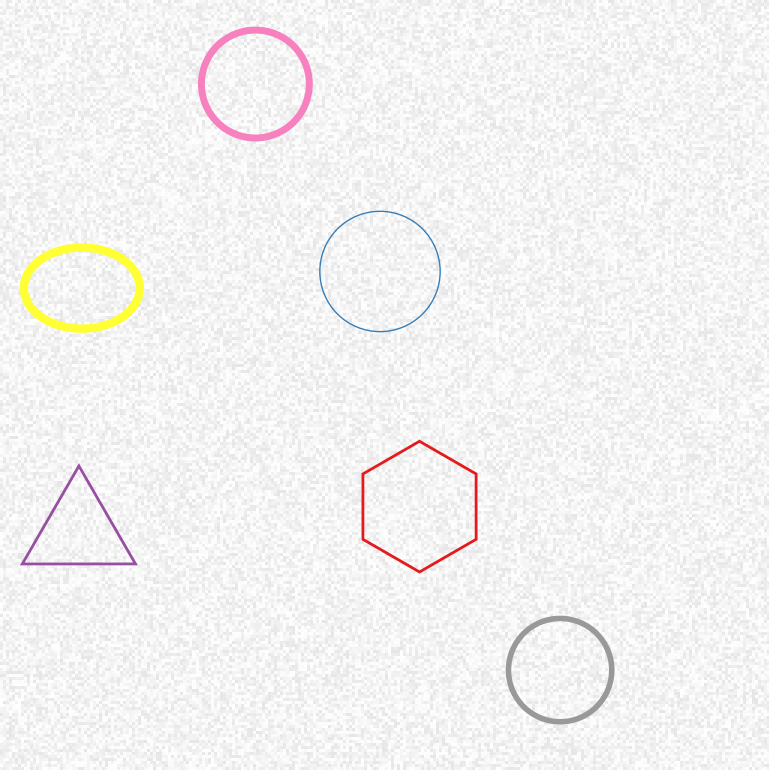[{"shape": "hexagon", "thickness": 1, "radius": 0.42, "center": [0.545, 0.342]}, {"shape": "circle", "thickness": 0.5, "radius": 0.39, "center": [0.494, 0.647]}, {"shape": "triangle", "thickness": 1, "radius": 0.42, "center": [0.102, 0.31]}, {"shape": "oval", "thickness": 3, "radius": 0.38, "center": [0.106, 0.626]}, {"shape": "circle", "thickness": 2.5, "radius": 0.35, "center": [0.332, 0.891]}, {"shape": "circle", "thickness": 2, "radius": 0.34, "center": [0.727, 0.13]}]